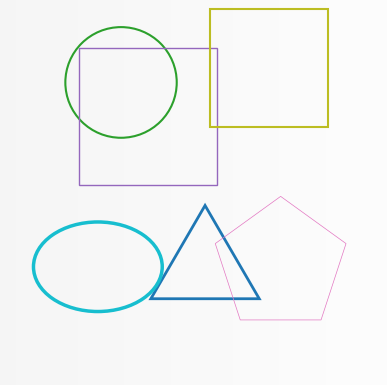[{"shape": "triangle", "thickness": 2, "radius": 0.81, "center": [0.529, 0.305]}, {"shape": "circle", "thickness": 1.5, "radius": 0.72, "center": [0.312, 0.786]}, {"shape": "square", "thickness": 1, "radius": 0.89, "center": [0.382, 0.698]}, {"shape": "pentagon", "thickness": 0.5, "radius": 0.89, "center": [0.724, 0.313]}, {"shape": "square", "thickness": 1.5, "radius": 0.76, "center": [0.694, 0.823]}, {"shape": "oval", "thickness": 2.5, "radius": 0.83, "center": [0.253, 0.307]}]